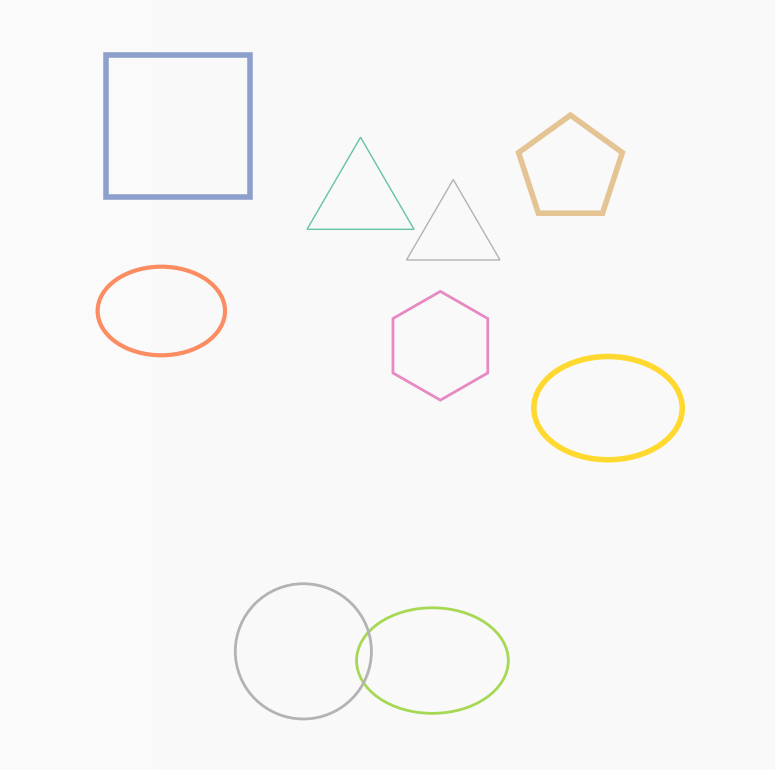[{"shape": "triangle", "thickness": 0.5, "radius": 0.4, "center": [0.465, 0.742]}, {"shape": "oval", "thickness": 1.5, "radius": 0.41, "center": [0.208, 0.596]}, {"shape": "square", "thickness": 2, "radius": 0.46, "center": [0.23, 0.836]}, {"shape": "hexagon", "thickness": 1, "radius": 0.35, "center": [0.568, 0.551]}, {"shape": "oval", "thickness": 1, "radius": 0.49, "center": [0.558, 0.142]}, {"shape": "oval", "thickness": 2, "radius": 0.48, "center": [0.785, 0.47]}, {"shape": "pentagon", "thickness": 2, "radius": 0.35, "center": [0.736, 0.78]}, {"shape": "circle", "thickness": 1, "radius": 0.44, "center": [0.391, 0.154]}, {"shape": "triangle", "thickness": 0.5, "radius": 0.35, "center": [0.585, 0.697]}]